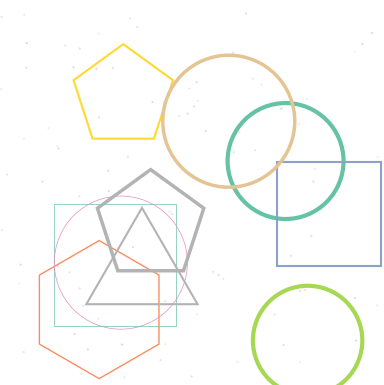[{"shape": "circle", "thickness": 3, "radius": 0.75, "center": [0.742, 0.582]}, {"shape": "square", "thickness": 0.5, "radius": 0.79, "center": [0.3, 0.313]}, {"shape": "hexagon", "thickness": 1, "radius": 0.9, "center": [0.258, 0.196]}, {"shape": "square", "thickness": 1.5, "radius": 0.67, "center": [0.854, 0.445]}, {"shape": "circle", "thickness": 0.5, "radius": 0.86, "center": [0.314, 0.318]}, {"shape": "circle", "thickness": 3, "radius": 0.71, "center": [0.799, 0.116]}, {"shape": "pentagon", "thickness": 1.5, "radius": 0.68, "center": [0.32, 0.75]}, {"shape": "circle", "thickness": 2.5, "radius": 0.86, "center": [0.594, 0.685]}, {"shape": "triangle", "thickness": 1.5, "radius": 0.83, "center": [0.369, 0.293]}, {"shape": "pentagon", "thickness": 2.5, "radius": 0.73, "center": [0.391, 0.414]}]